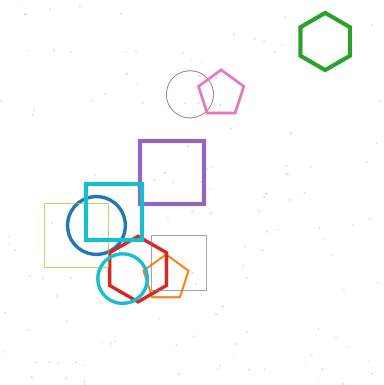[{"shape": "circle", "thickness": 2.5, "radius": 0.38, "center": [0.251, 0.414]}, {"shape": "pentagon", "thickness": 1.5, "radius": 0.31, "center": [0.431, 0.278]}, {"shape": "hexagon", "thickness": 3, "radius": 0.37, "center": [0.845, 0.892]}, {"shape": "hexagon", "thickness": 2.5, "radius": 0.43, "center": [0.359, 0.301]}, {"shape": "square", "thickness": 3, "radius": 0.41, "center": [0.447, 0.552]}, {"shape": "circle", "thickness": 0.5, "radius": 0.31, "center": [0.493, 0.755]}, {"shape": "pentagon", "thickness": 2, "radius": 0.31, "center": [0.574, 0.757]}, {"shape": "square", "thickness": 0.5, "radius": 0.36, "center": [0.464, 0.318]}, {"shape": "square", "thickness": 0.5, "radius": 0.41, "center": [0.196, 0.389]}, {"shape": "square", "thickness": 3, "radius": 0.36, "center": [0.296, 0.449]}, {"shape": "circle", "thickness": 2.5, "radius": 0.32, "center": [0.318, 0.276]}]